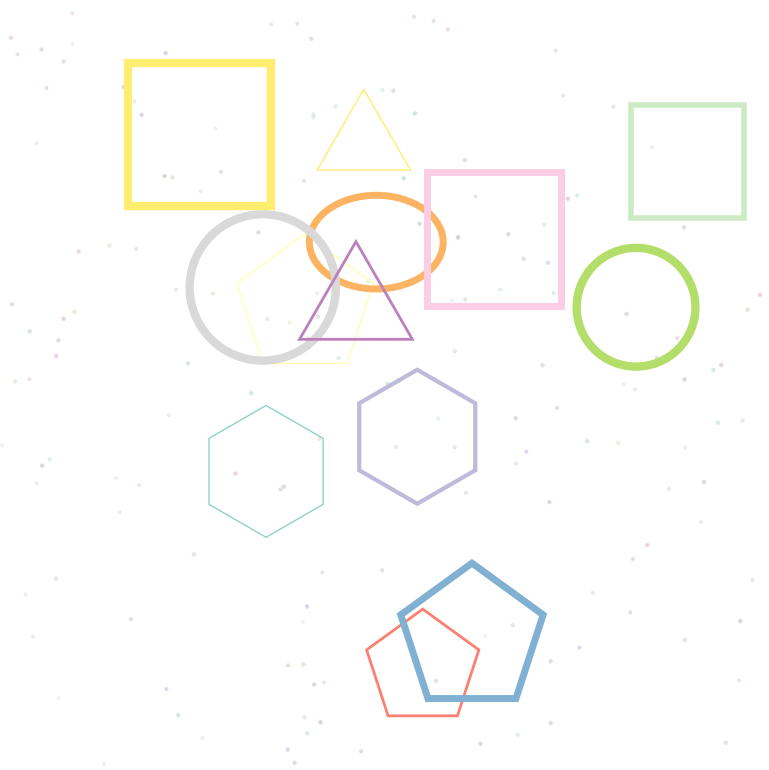[{"shape": "hexagon", "thickness": 0.5, "radius": 0.43, "center": [0.346, 0.388]}, {"shape": "pentagon", "thickness": 0.5, "radius": 0.47, "center": [0.396, 0.603]}, {"shape": "hexagon", "thickness": 1.5, "radius": 0.43, "center": [0.542, 0.433]}, {"shape": "pentagon", "thickness": 1, "radius": 0.38, "center": [0.549, 0.132]}, {"shape": "pentagon", "thickness": 2.5, "radius": 0.49, "center": [0.613, 0.171]}, {"shape": "oval", "thickness": 2.5, "radius": 0.43, "center": [0.489, 0.686]}, {"shape": "circle", "thickness": 3, "radius": 0.39, "center": [0.826, 0.601]}, {"shape": "square", "thickness": 2.5, "radius": 0.44, "center": [0.641, 0.689]}, {"shape": "circle", "thickness": 3, "radius": 0.48, "center": [0.341, 0.627]}, {"shape": "triangle", "thickness": 1, "radius": 0.42, "center": [0.462, 0.602]}, {"shape": "square", "thickness": 2, "radius": 0.37, "center": [0.893, 0.79]}, {"shape": "square", "thickness": 3, "radius": 0.46, "center": [0.26, 0.825]}, {"shape": "triangle", "thickness": 0.5, "radius": 0.35, "center": [0.472, 0.814]}]